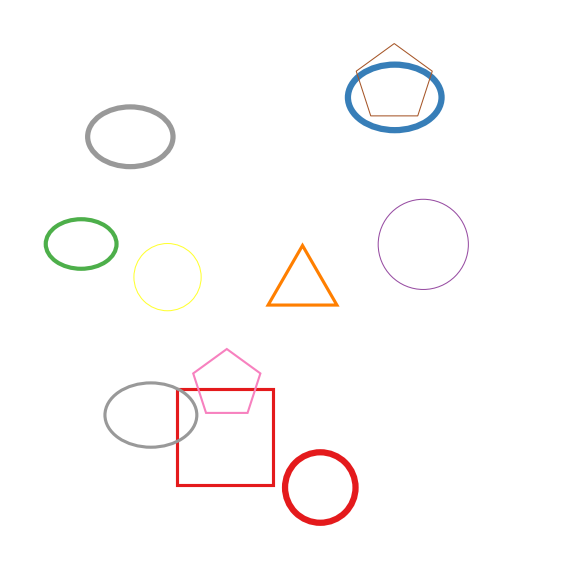[{"shape": "circle", "thickness": 3, "radius": 0.31, "center": [0.555, 0.155]}, {"shape": "square", "thickness": 1.5, "radius": 0.42, "center": [0.39, 0.243]}, {"shape": "oval", "thickness": 3, "radius": 0.41, "center": [0.684, 0.83]}, {"shape": "oval", "thickness": 2, "radius": 0.31, "center": [0.141, 0.577]}, {"shape": "circle", "thickness": 0.5, "radius": 0.39, "center": [0.733, 0.576]}, {"shape": "triangle", "thickness": 1.5, "radius": 0.34, "center": [0.524, 0.505]}, {"shape": "circle", "thickness": 0.5, "radius": 0.29, "center": [0.29, 0.519]}, {"shape": "pentagon", "thickness": 0.5, "radius": 0.35, "center": [0.683, 0.854]}, {"shape": "pentagon", "thickness": 1, "radius": 0.31, "center": [0.393, 0.334]}, {"shape": "oval", "thickness": 2.5, "radius": 0.37, "center": [0.226, 0.762]}, {"shape": "oval", "thickness": 1.5, "radius": 0.4, "center": [0.261, 0.28]}]